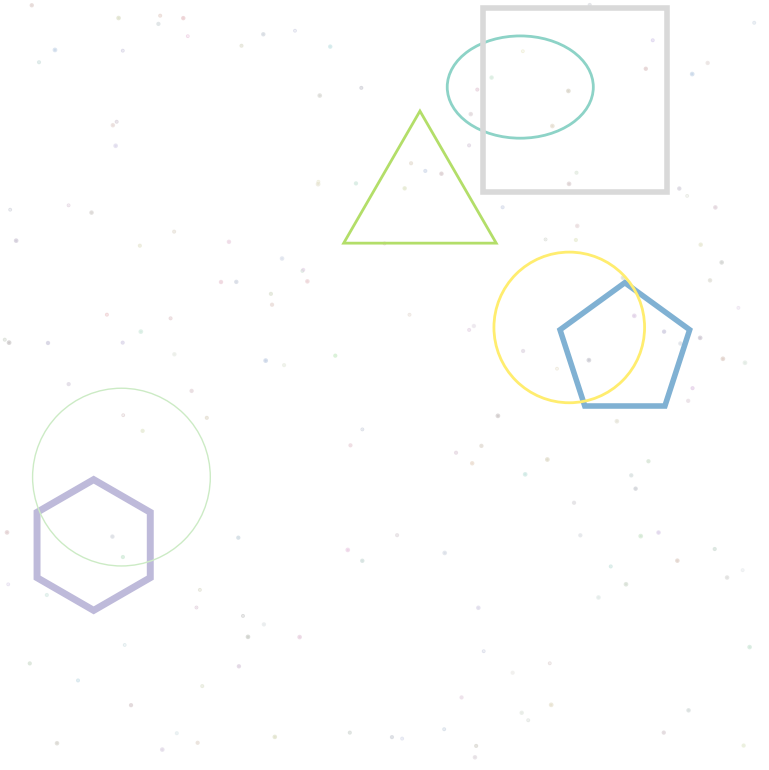[{"shape": "oval", "thickness": 1, "radius": 0.47, "center": [0.676, 0.887]}, {"shape": "hexagon", "thickness": 2.5, "radius": 0.42, "center": [0.122, 0.292]}, {"shape": "pentagon", "thickness": 2, "radius": 0.44, "center": [0.811, 0.544]}, {"shape": "triangle", "thickness": 1, "radius": 0.57, "center": [0.545, 0.741]}, {"shape": "square", "thickness": 2, "radius": 0.6, "center": [0.747, 0.87]}, {"shape": "circle", "thickness": 0.5, "radius": 0.58, "center": [0.158, 0.38]}, {"shape": "circle", "thickness": 1, "radius": 0.49, "center": [0.739, 0.575]}]